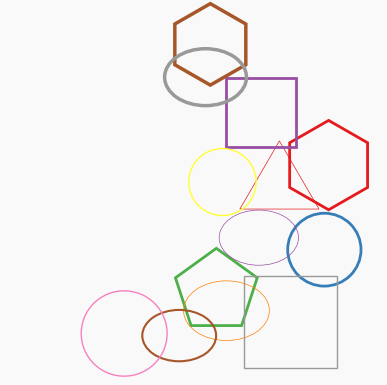[{"shape": "triangle", "thickness": 0.5, "radius": 0.59, "center": [0.721, 0.516]}, {"shape": "hexagon", "thickness": 2, "radius": 0.58, "center": [0.848, 0.571]}, {"shape": "circle", "thickness": 2, "radius": 0.47, "center": [0.837, 0.351]}, {"shape": "pentagon", "thickness": 2, "radius": 0.55, "center": [0.558, 0.244]}, {"shape": "oval", "thickness": 0.5, "radius": 0.51, "center": [0.668, 0.383]}, {"shape": "square", "thickness": 2, "radius": 0.45, "center": [0.674, 0.708]}, {"shape": "oval", "thickness": 0.5, "radius": 0.55, "center": [0.584, 0.193]}, {"shape": "circle", "thickness": 1, "radius": 0.43, "center": [0.574, 0.527]}, {"shape": "hexagon", "thickness": 2.5, "radius": 0.53, "center": [0.543, 0.885]}, {"shape": "oval", "thickness": 1.5, "radius": 0.48, "center": [0.462, 0.128]}, {"shape": "circle", "thickness": 1, "radius": 0.55, "center": [0.32, 0.134]}, {"shape": "square", "thickness": 1, "radius": 0.6, "center": [0.749, 0.164]}, {"shape": "oval", "thickness": 2.5, "radius": 0.53, "center": [0.53, 0.8]}]